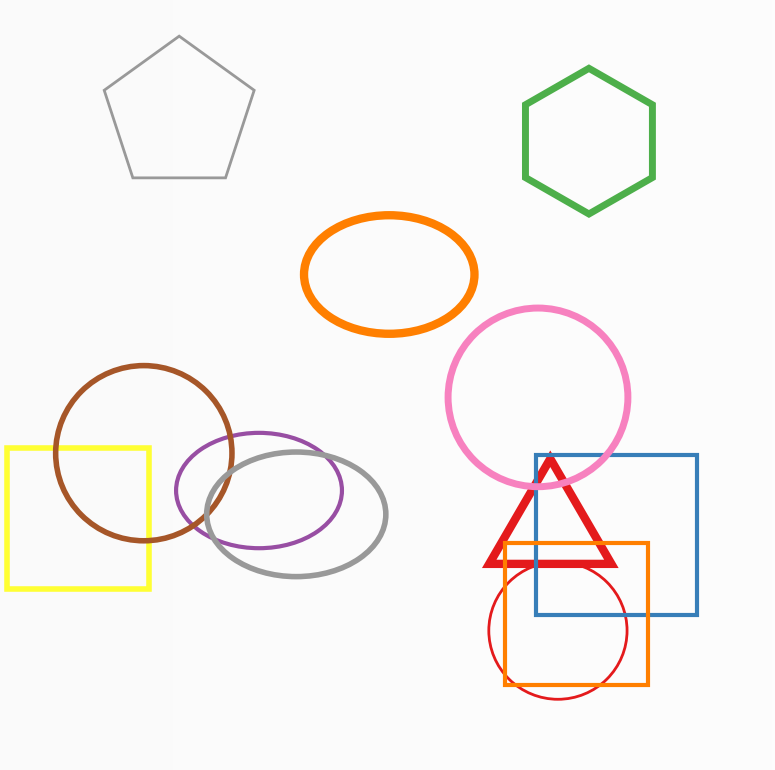[{"shape": "triangle", "thickness": 3, "radius": 0.46, "center": [0.71, 0.313]}, {"shape": "circle", "thickness": 1, "radius": 0.45, "center": [0.72, 0.181]}, {"shape": "square", "thickness": 1.5, "radius": 0.52, "center": [0.795, 0.305]}, {"shape": "hexagon", "thickness": 2.5, "radius": 0.47, "center": [0.76, 0.817]}, {"shape": "oval", "thickness": 1.5, "radius": 0.54, "center": [0.334, 0.363]}, {"shape": "oval", "thickness": 3, "radius": 0.55, "center": [0.502, 0.643]}, {"shape": "square", "thickness": 1.5, "radius": 0.46, "center": [0.744, 0.202]}, {"shape": "square", "thickness": 2, "radius": 0.46, "center": [0.101, 0.327]}, {"shape": "circle", "thickness": 2, "radius": 0.57, "center": [0.186, 0.411]}, {"shape": "circle", "thickness": 2.5, "radius": 0.58, "center": [0.694, 0.484]}, {"shape": "pentagon", "thickness": 1, "radius": 0.51, "center": [0.231, 0.851]}, {"shape": "oval", "thickness": 2, "radius": 0.58, "center": [0.382, 0.332]}]